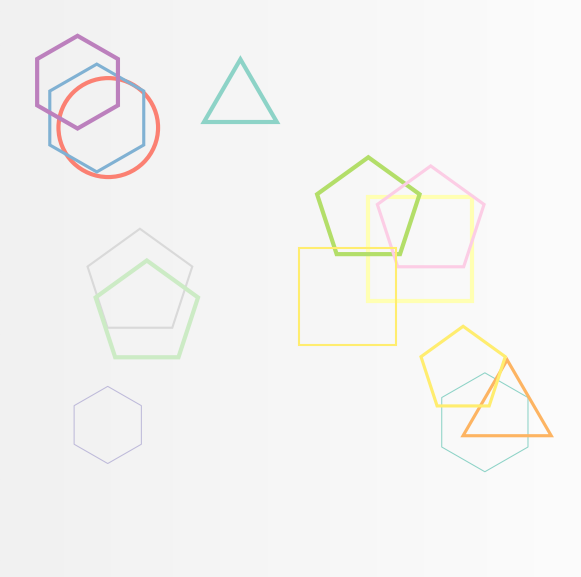[{"shape": "triangle", "thickness": 2, "radius": 0.36, "center": [0.414, 0.824]}, {"shape": "hexagon", "thickness": 0.5, "radius": 0.43, "center": [0.834, 0.268]}, {"shape": "square", "thickness": 2, "radius": 0.45, "center": [0.722, 0.568]}, {"shape": "hexagon", "thickness": 0.5, "radius": 0.33, "center": [0.185, 0.263]}, {"shape": "circle", "thickness": 2, "radius": 0.43, "center": [0.186, 0.778]}, {"shape": "hexagon", "thickness": 1.5, "radius": 0.47, "center": [0.166, 0.795]}, {"shape": "triangle", "thickness": 1.5, "radius": 0.44, "center": [0.872, 0.288]}, {"shape": "pentagon", "thickness": 2, "radius": 0.46, "center": [0.634, 0.634]}, {"shape": "pentagon", "thickness": 1.5, "radius": 0.48, "center": [0.741, 0.615]}, {"shape": "pentagon", "thickness": 1, "radius": 0.47, "center": [0.241, 0.508]}, {"shape": "hexagon", "thickness": 2, "radius": 0.4, "center": [0.133, 0.857]}, {"shape": "pentagon", "thickness": 2, "radius": 0.46, "center": [0.253, 0.455]}, {"shape": "pentagon", "thickness": 1.5, "radius": 0.38, "center": [0.797, 0.358]}, {"shape": "square", "thickness": 1, "radius": 0.42, "center": [0.597, 0.486]}]